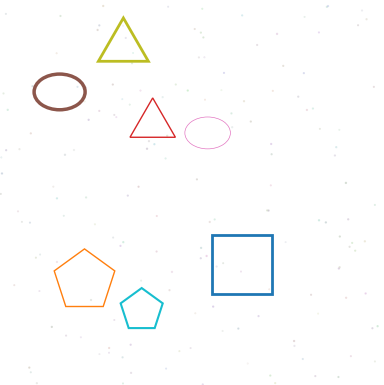[{"shape": "square", "thickness": 2, "radius": 0.38, "center": [0.629, 0.312]}, {"shape": "pentagon", "thickness": 1, "radius": 0.41, "center": [0.219, 0.271]}, {"shape": "triangle", "thickness": 1, "radius": 0.34, "center": [0.397, 0.677]}, {"shape": "oval", "thickness": 2.5, "radius": 0.33, "center": [0.155, 0.761]}, {"shape": "oval", "thickness": 0.5, "radius": 0.3, "center": [0.539, 0.655]}, {"shape": "triangle", "thickness": 2, "radius": 0.37, "center": [0.32, 0.878]}, {"shape": "pentagon", "thickness": 1.5, "radius": 0.29, "center": [0.368, 0.194]}]